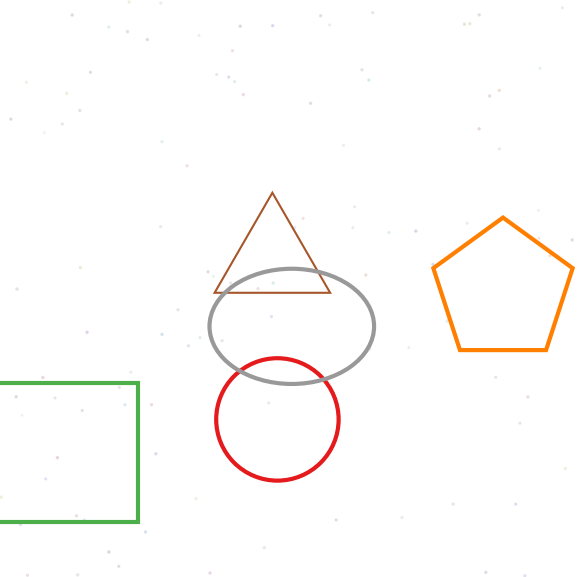[{"shape": "circle", "thickness": 2, "radius": 0.53, "center": [0.48, 0.273]}, {"shape": "square", "thickness": 2, "radius": 0.6, "center": [0.119, 0.215]}, {"shape": "pentagon", "thickness": 2, "radius": 0.63, "center": [0.871, 0.496]}, {"shape": "triangle", "thickness": 1, "radius": 0.58, "center": [0.472, 0.55]}, {"shape": "oval", "thickness": 2, "radius": 0.71, "center": [0.505, 0.434]}]